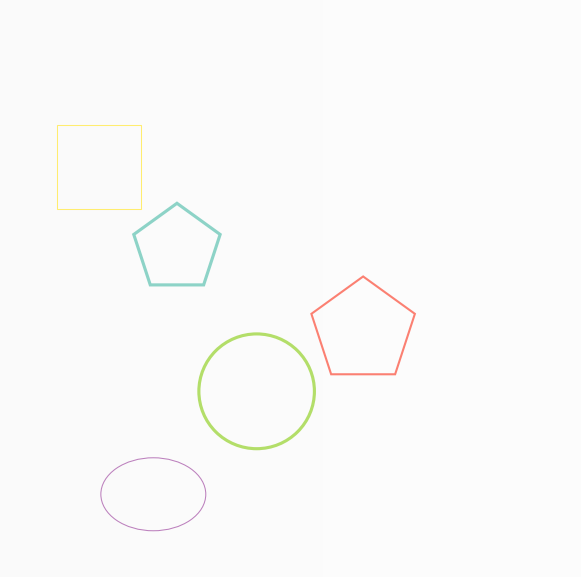[{"shape": "pentagon", "thickness": 1.5, "radius": 0.39, "center": [0.304, 0.569]}, {"shape": "pentagon", "thickness": 1, "radius": 0.47, "center": [0.625, 0.427]}, {"shape": "circle", "thickness": 1.5, "radius": 0.5, "center": [0.442, 0.322]}, {"shape": "oval", "thickness": 0.5, "radius": 0.45, "center": [0.264, 0.143]}, {"shape": "square", "thickness": 0.5, "radius": 0.36, "center": [0.17, 0.71]}]